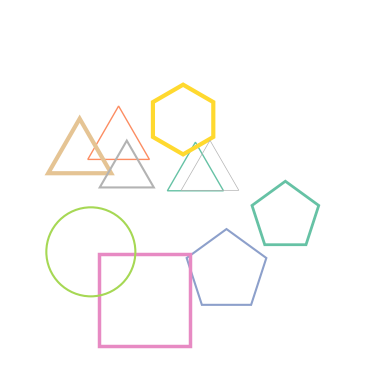[{"shape": "triangle", "thickness": 1, "radius": 0.42, "center": [0.508, 0.547]}, {"shape": "pentagon", "thickness": 2, "radius": 0.46, "center": [0.741, 0.438]}, {"shape": "triangle", "thickness": 1, "radius": 0.46, "center": [0.308, 0.632]}, {"shape": "pentagon", "thickness": 1.5, "radius": 0.54, "center": [0.588, 0.296]}, {"shape": "square", "thickness": 2.5, "radius": 0.59, "center": [0.375, 0.221]}, {"shape": "circle", "thickness": 1.5, "radius": 0.58, "center": [0.236, 0.346]}, {"shape": "hexagon", "thickness": 3, "radius": 0.45, "center": [0.476, 0.69]}, {"shape": "triangle", "thickness": 3, "radius": 0.47, "center": [0.207, 0.597]}, {"shape": "triangle", "thickness": 1.5, "radius": 0.41, "center": [0.329, 0.554]}, {"shape": "triangle", "thickness": 0.5, "radius": 0.43, "center": [0.545, 0.549]}]